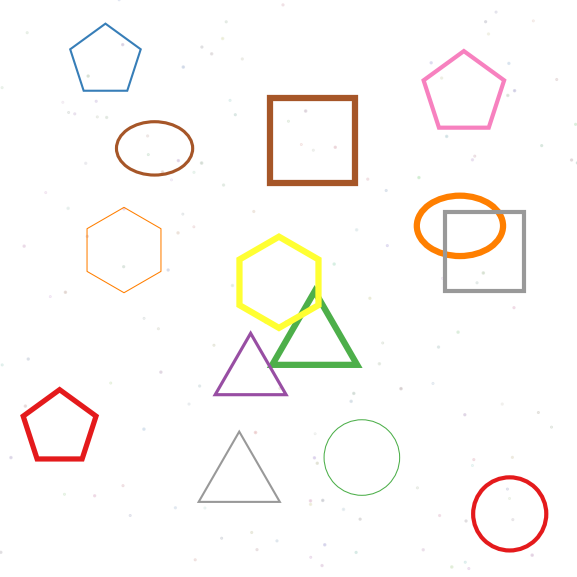[{"shape": "pentagon", "thickness": 2.5, "radius": 0.33, "center": [0.103, 0.258]}, {"shape": "circle", "thickness": 2, "radius": 0.32, "center": [0.883, 0.109]}, {"shape": "pentagon", "thickness": 1, "radius": 0.32, "center": [0.183, 0.894]}, {"shape": "triangle", "thickness": 3, "radius": 0.42, "center": [0.545, 0.41]}, {"shape": "circle", "thickness": 0.5, "radius": 0.33, "center": [0.627, 0.207]}, {"shape": "triangle", "thickness": 1.5, "radius": 0.35, "center": [0.434, 0.351]}, {"shape": "hexagon", "thickness": 0.5, "radius": 0.37, "center": [0.215, 0.566]}, {"shape": "oval", "thickness": 3, "radius": 0.37, "center": [0.796, 0.608]}, {"shape": "hexagon", "thickness": 3, "radius": 0.4, "center": [0.483, 0.51]}, {"shape": "square", "thickness": 3, "radius": 0.37, "center": [0.541, 0.756]}, {"shape": "oval", "thickness": 1.5, "radius": 0.33, "center": [0.268, 0.742]}, {"shape": "pentagon", "thickness": 2, "radius": 0.37, "center": [0.803, 0.837]}, {"shape": "square", "thickness": 2, "radius": 0.34, "center": [0.838, 0.563]}, {"shape": "triangle", "thickness": 1, "radius": 0.41, "center": [0.414, 0.171]}]